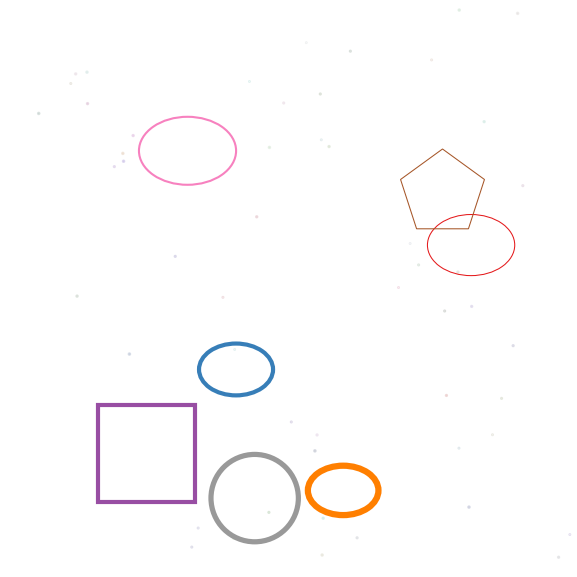[{"shape": "oval", "thickness": 0.5, "radius": 0.38, "center": [0.816, 0.575]}, {"shape": "oval", "thickness": 2, "radius": 0.32, "center": [0.409, 0.359]}, {"shape": "square", "thickness": 2, "radius": 0.42, "center": [0.254, 0.214]}, {"shape": "oval", "thickness": 3, "radius": 0.31, "center": [0.594, 0.15]}, {"shape": "pentagon", "thickness": 0.5, "radius": 0.38, "center": [0.766, 0.665]}, {"shape": "oval", "thickness": 1, "radius": 0.42, "center": [0.325, 0.738]}, {"shape": "circle", "thickness": 2.5, "radius": 0.38, "center": [0.441, 0.137]}]